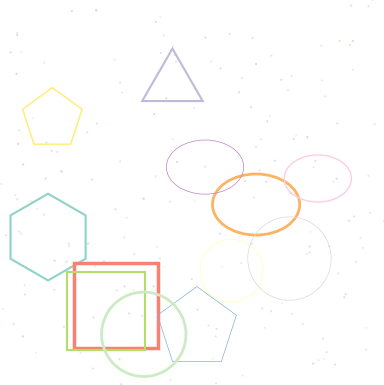[{"shape": "hexagon", "thickness": 1.5, "radius": 0.56, "center": [0.125, 0.384]}, {"shape": "circle", "thickness": 0.5, "radius": 0.41, "center": [0.601, 0.297]}, {"shape": "triangle", "thickness": 1.5, "radius": 0.45, "center": [0.448, 0.783]}, {"shape": "square", "thickness": 2.5, "radius": 0.55, "center": [0.302, 0.207]}, {"shape": "pentagon", "thickness": 0.5, "radius": 0.54, "center": [0.512, 0.148]}, {"shape": "oval", "thickness": 2, "radius": 0.57, "center": [0.665, 0.469]}, {"shape": "square", "thickness": 1.5, "radius": 0.51, "center": [0.275, 0.191]}, {"shape": "oval", "thickness": 1, "radius": 0.44, "center": [0.826, 0.536]}, {"shape": "circle", "thickness": 0.5, "radius": 0.54, "center": [0.752, 0.328]}, {"shape": "oval", "thickness": 0.5, "radius": 0.5, "center": [0.533, 0.566]}, {"shape": "circle", "thickness": 2, "radius": 0.55, "center": [0.373, 0.132]}, {"shape": "pentagon", "thickness": 1, "radius": 0.41, "center": [0.136, 0.691]}]